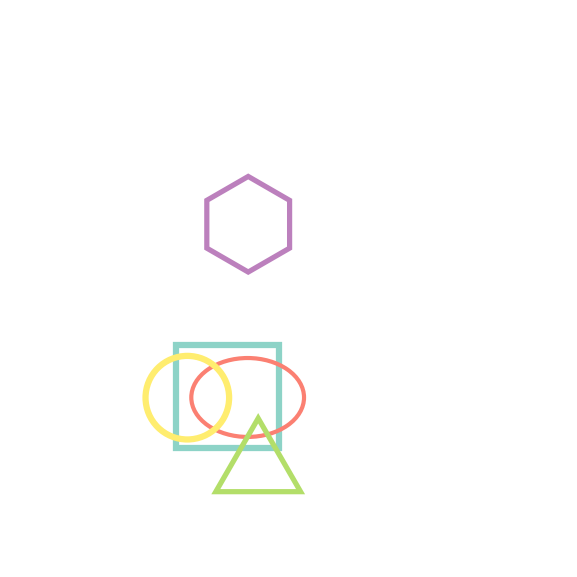[{"shape": "square", "thickness": 3, "radius": 0.44, "center": [0.394, 0.313]}, {"shape": "oval", "thickness": 2, "radius": 0.49, "center": [0.429, 0.311]}, {"shape": "triangle", "thickness": 2.5, "radius": 0.42, "center": [0.447, 0.19]}, {"shape": "hexagon", "thickness": 2.5, "radius": 0.41, "center": [0.43, 0.611]}, {"shape": "circle", "thickness": 3, "radius": 0.36, "center": [0.324, 0.311]}]